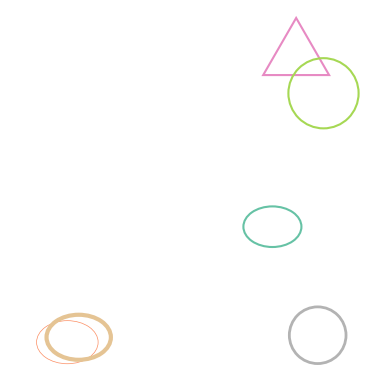[{"shape": "oval", "thickness": 1.5, "radius": 0.38, "center": [0.708, 0.411]}, {"shape": "oval", "thickness": 0.5, "radius": 0.4, "center": [0.175, 0.111]}, {"shape": "triangle", "thickness": 1.5, "radius": 0.49, "center": [0.769, 0.854]}, {"shape": "circle", "thickness": 1.5, "radius": 0.46, "center": [0.84, 0.758]}, {"shape": "oval", "thickness": 3, "radius": 0.42, "center": [0.204, 0.124]}, {"shape": "circle", "thickness": 2, "radius": 0.37, "center": [0.825, 0.129]}]